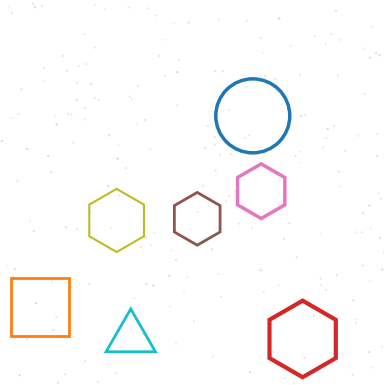[{"shape": "circle", "thickness": 2.5, "radius": 0.48, "center": [0.657, 0.699]}, {"shape": "square", "thickness": 2, "radius": 0.37, "center": [0.104, 0.203]}, {"shape": "hexagon", "thickness": 3, "radius": 0.5, "center": [0.786, 0.12]}, {"shape": "hexagon", "thickness": 2, "radius": 0.34, "center": [0.512, 0.432]}, {"shape": "hexagon", "thickness": 2.5, "radius": 0.35, "center": [0.678, 0.503]}, {"shape": "hexagon", "thickness": 1.5, "radius": 0.41, "center": [0.303, 0.427]}, {"shape": "triangle", "thickness": 2, "radius": 0.37, "center": [0.34, 0.123]}]